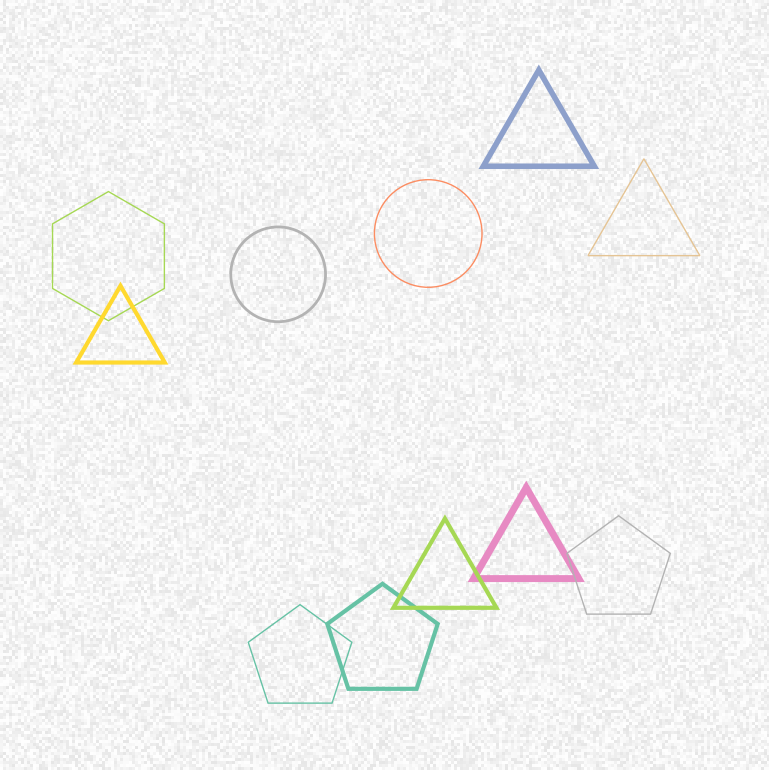[{"shape": "pentagon", "thickness": 0.5, "radius": 0.35, "center": [0.39, 0.144]}, {"shape": "pentagon", "thickness": 1.5, "radius": 0.38, "center": [0.497, 0.166]}, {"shape": "circle", "thickness": 0.5, "radius": 0.35, "center": [0.556, 0.697]}, {"shape": "triangle", "thickness": 2, "radius": 0.42, "center": [0.7, 0.826]}, {"shape": "triangle", "thickness": 2.5, "radius": 0.39, "center": [0.683, 0.288]}, {"shape": "triangle", "thickness": 1.5, "radius": 0.39, "center": [0.578, 0.249]}, {"shape": "hexagon", "thickness": 0.5, "radius": 0.42, "center": [0.141, 0.667]}, {"shape": "triangle", "thickness": 1.5, "radius": 0.33, "center": [0.156, 0.562]}, {"shape": "triangle", "thickness": 0.5, "radius": 0.42, "center": [0.836, 0.71]}, {"shape": "pentagon", "thickness": 0.5, "radius": 0.35, "center": [0.803, 0.26]}, {"shape": "circle", "thickness": 1, "radius": 0.31, "center": [0.361, 0.644]}]